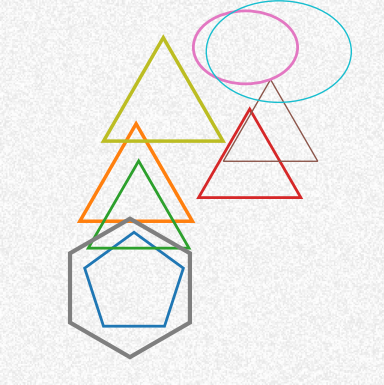[{"shape": "pentagon", "thickness": 2, "radius": 0.67, "center": [0.348, 0.262]}, {"shape": "triangle", "thickness": 2.5, "radius": 0.84, "center": [0.354, 0.51]}, {"shape": "triangle", "thickness": 2, "radius": 0.76, "center": [0.36, 0.431]}, {"shape": "triangle", "thickness": 2, "radius": 0.77, "center": [0.649, 0.563]}, {"shape": "triangle", "thickness": 1, "radius": 0.71, "center": [0.703, 0.652]}, {"shape": "oval", "thickness": 2, "radius": 0.68, "center": [0.638, 0.877]}, {"shape": "hexagon", "thickness": 3, "radius": 0.9, "center": [0.338, 0.252]}, {"shape": "triangle", "thickness": 2.5, "radius": 0.9, "center": [0.424, 0.723]}, {"shape": "oval", "thickness": 1, "radius": 0.94, "center": [0.724, 0.866]}]